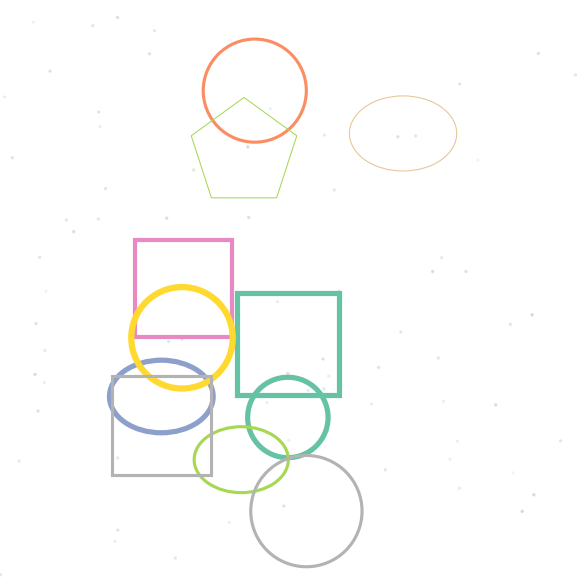[{"shape": "circle", "thickness": 2.5, "radius": 0.35, "center": [0.498, 0.276]}, {"shape": "square", "thickness": 2.5, "radius": 0.44, "center": [0.498, 0.403]}, {"shape": "circle", "thickness": 1.5, "radius": 0.45, "center": [0.441, 0.842]}, {"shape": "oval", "thickness": 2.5, "radius": 0.45, "center": [0.279, 0.313]}, {"shape": "square", "thickness": 2, "radius": 0.42, "center": [0.318, 0.5]}, {"shape": "oval", "thickness": 1.5, "radius": 0.41, "center": [0.418, 0.203]}, {"shape": "pentagon", "thickness": 0.5, "radius": 0.48, "center": [0.423, 0.734]}, {"shape": "circle", "thickness": 3, "radius": 0.44, "center": [0.315, 0.414]}, {"shape": "oval", "thickness": 0.5, "radius": 0.46, "center": [0.698, 0.768]}, {"shape": "circle", "thickness": 1.5, "radius": 0.48, "center": [0.531, 0.114]}, {"shape": "square", "thickness": 1.5, "radius": 0.43, "center": [0.28, 0.262]}]